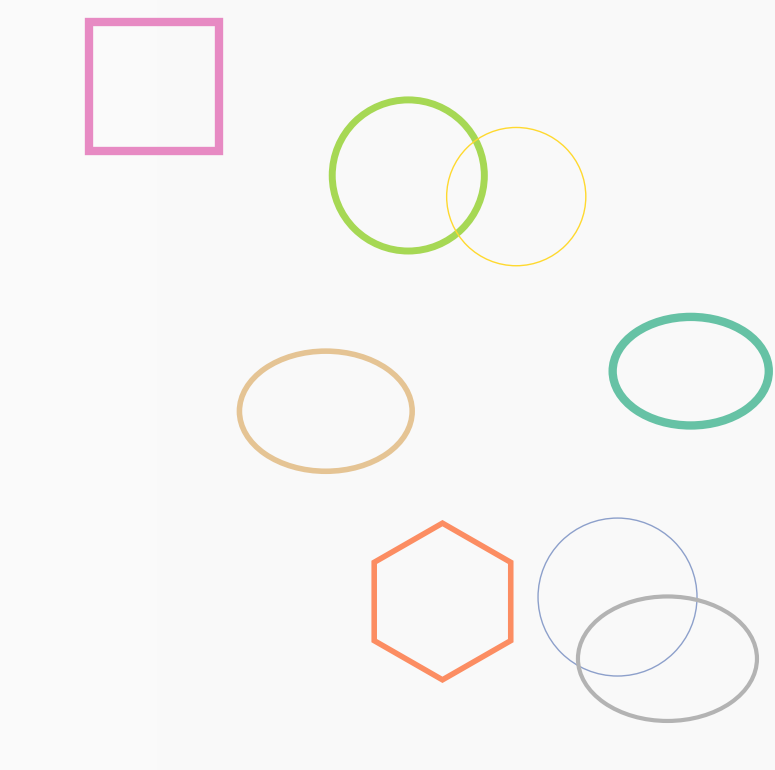[{"shape": "oval", "thickness": 3, "radius": 0.5, "center": [0.891, 0.518]}, {"shape": "hexagon", "thickness": 2, "radius": 0.51, "center": [0.571, 0.219]}, {"shape": "circle", "thickness": 0.5, "radius": 0.51, "center": [0.797, 0.225]}, {"shape": "square", "thickness": 3, "radius": 0.42, "center": [0.198, 0.887]}, {"shape": "circle", "thickness": 2.5, "radius": 0.49, "center": [0.527, 0.772]}, {"shape": "circle", "thickness": 0.5, "radius": 0.45, "center": [0.666, 0.745]}, {"shape": "oval", "thickness": 2, "radius": 0.56, "center": [0.42, 0.466]}, {"shape": "oval", "thickness": 1.5, "radius": 0.58, "center": [0.861, 0.145]}]